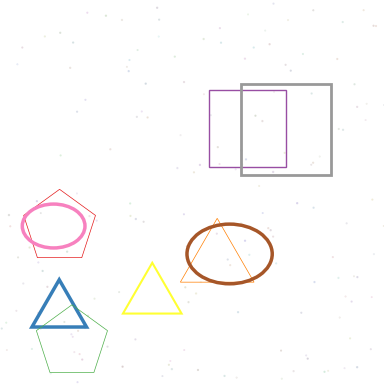[{"shape": "pentagon", "thickness": 0.5, "radius": 0.49, "center": [0.155, 0.41]}, {"shape": "triangle", "thickness": 2.5, "radius": 0.41, "center": [0.154, 0.192]}, {"shape": "pentagon", "thickness": 0.5, "radius": 0.49, "center": [0.187, 0.111]}, {"shape": "square", "thickness": 1, "radius": 0.5, "center": [0.644, 0.667]}, {"shape": "triangle", "thickness": 0.5, "radius": 0.55, "center": [0.564, 0.322]}, {"shape": "triangle", "thickness": 1.5, "radius": 0.44, "center": [0.395, 0.23]}, {"shape": "oval", "thickness": 2.5, "radius": 0.55, "center": [0.596, 0.34]}, {"shape": "oval", "thickness": 2.5, "radius": 0.41, "center": [0.139, 0.413]}, {"shape": "square", "thickness": 2, "radius": 0.59, "center": [0.743, 0.664]}]